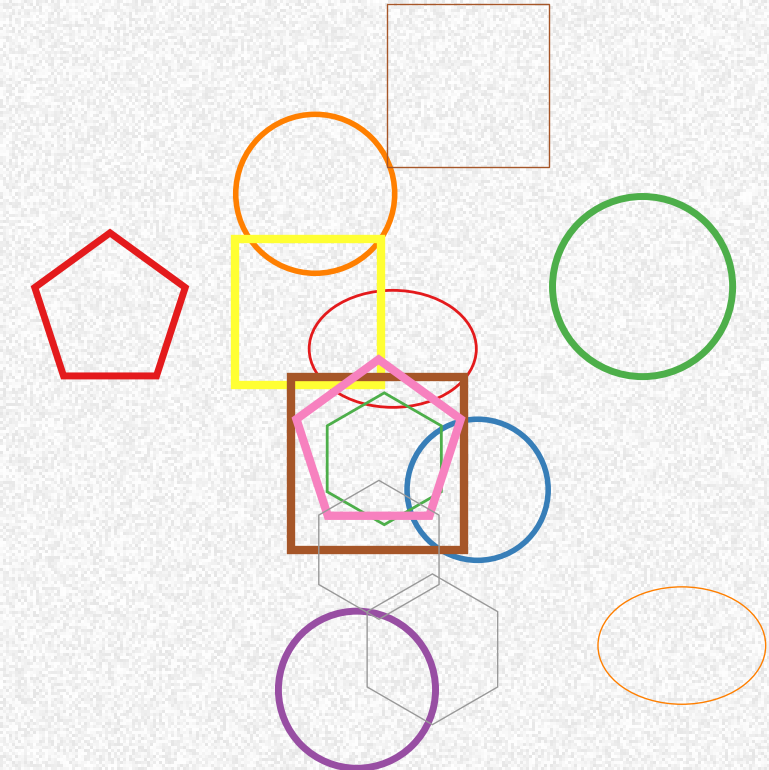[{"shape": "oval", "thickness": 1, "radius": 0.54, "center": [0.51, 0.547]}, {"shape": "pentagon", "thickness": 2.5, "radius": 0.51, "center": [0.143, 0.595]}, {"shape": "circle", "thickness": 2, "radius": 0.46, "center": [0.62, 0.364]}, {"shape": "hexagon", "thickness": 1, "radius": 0.43, "center": [0.499, 0.404]}, {"shape": "circle", "thickness": 2.5, "radius": 0.58, "center": [0.835, 0.628]}, {"shape": "circle", "thickness": 2.5, "radius": 0.51, "center": [0.464, 0.104]}, {"shape": "circle", "thickness": 2, "radius": 0.52, "center": [0.409, 0.748]}, {"shape": "oval", "thickness": 0.5, "radius": 0.54, "center": [0.885, 0.162]}, {"shape": "square", "thickness": 3, "radius": 0.47, "center": [0.4, 0.594]}, {"shape": "square", "thickness": 3, "radius": 0.56, "center": [0.49, 0.398]}, {"shape": "square", "thickness": 0.5, "radius": 0.53, "center": [0.608, 0.889]}, {"shape": "pentagon", "thickness": 3, "radius": 0.56, "center": [0.492, 0.421]}, {"shape": "hexagon", "thickness": 0.5, "radius": 0.45, "center": [0.492, 0.286]}, {"shape": "hexagon", "thickness": 0.5, "radius": 0.49, "center": [0.562, 0.157]}]